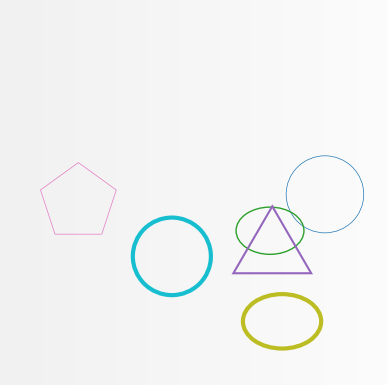[{"shape": "circle", "thickness": 0.5, "radius": 0.5, "center": [0.839, 0.495]}, {"shape": "oval", "thickness": 1, "radius": 0.44, "center": [0.697, 0.401]}, {"shape": "triangle", "thickness": 1.5, "radius": 0.58, "center": [0.703, 0.348]}, {"shape": "pentagon", "thickness": 0.5, "radius": 0.51, "center": [0.202, 0.475]}, {"shape": "oval", "thickness": 3, "radius": 0.5, "center": [0.728, 0.165]}, {"shape": "circle", "thickness": 3, "radius": 0.5, "center": [0.444, 0.334]}]